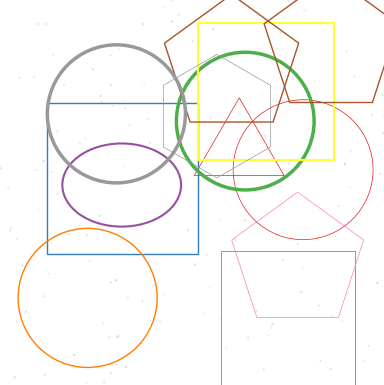[{"shape": "triangle", "thickness": 0.5, "radius": 0.67, "center": [0.621, 0.611]}, {"shape": "circle", "thickness": 0.5, "radius": 0.91, "center": [0.787, 0.559]}, {"shape": "square", "thickness": 1, "radius": 0.98, "center": [0.319, 0.535]}, {"shape": "circle", "thickness": 2.5, "radius": 0.89, "center": [0.637, 0.685]}, {"shape": "square", "thickness": 0.5, "radius": 0.87, "center": [0.749, 0.173]}, {"shape": "oval", "thickness": 1.5, "radius": 0.77, "center": [0.316, 0.519]}, {"shape": "circle", "thickness": 1, "radius": 0.9, "center": [0.228, 0.226]}, {"shape": "square", "thickness": 1.5, "radius": 0.89, "center": [0.691, 0.762]}, {"shape": "pentagon", "thickness": 1, "radius": 0.91, "center": [0.86, 0.882]}, {"shape": "pentagon", "thickness": 1, "radius": 0.92, "center": [0.602, 0.831]}, {"shape": "pentagon", "thickness": 0.5, "radius": 0.9, "center": [0.773, 0.321]}, {"shape": "hexagon", "thickness": 0.5, "radius": 0.8, "center": [0.563, 0.698]}, {"shape": "circle", "thickness": 2.5, "radius": 0.9, "center": [0.302, 0.704]}]